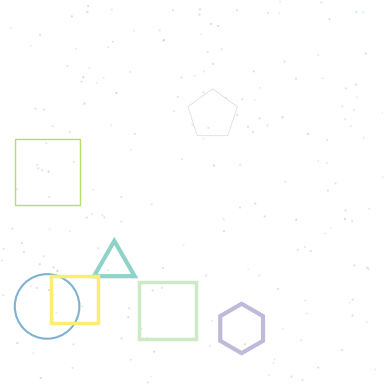[{"shape": "triangle", "thickness": 3, "radius": 0.31, "center": [0.297, 0.313]}, {"shape": "hexagon", "thickness": 3, "radius": 0.32, "center": [0.628, 0.147]}, {"shape": "circle", "thickness": 1.5, "radius": 0.42, "center": [0.122, 0.204]}, {"shape": "square", "thickness": 1, "radius": 0.43, "center": [0.124, 0.553]}, {"shape": "pentagon", "thickness": 0.5, "radius": 0.34, "center": [0.552, 0.702]}, {"shape": "square", "thickness": 2.5, "radius": 0.37, "center": [0.435, 0.194]}, {"shape": "square", "thickness": 2.5, "radius": 0.31, "center": [0.193, 0.222]}]